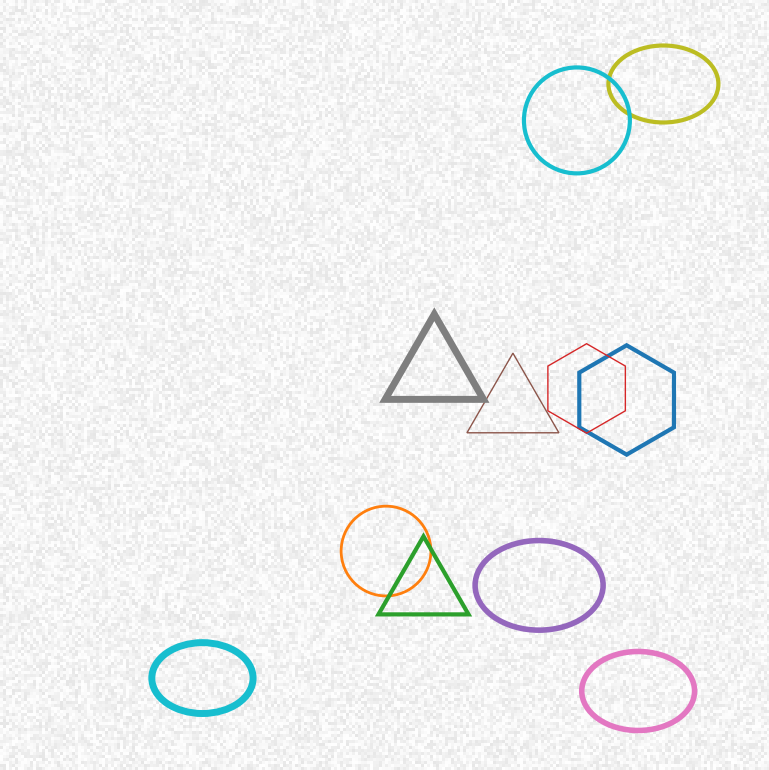[{"shape": "hexagon", "thickness": 1.5, "radius": 0.35, "center": [0.814, 0.481]}, {"shape": "circle", "thickness": 1, "radius": 0.29, "center": [0.501, 0.284]}, {"shape": "triangle", "thickness": 1.5, "radius": 0.34, "center": [0.55, 0.236]}, {"shape": "hexagon", "thickness": 0.5, "radius": 0.29, "center": [0.762, 0.496]}, {"shape": "oval", "thickness": 2, "radius": 0.42, "center": [0.7, 0.24]}, {"shape": "triangle", "thickness": 0.5, "radius": 0.34, "center": [0.666, 0.472]}, {"shape": "oval", "thickness": 2, "radius": 0.37, "center": [0.829, 0.103]}, {"shape": "triangle", "thickness": 2.5, "radius": 0.37, "center": [0.564, 0.518]}, {"shape": "oval", "thickness": 1.5, "radius": 0.36, "center": [0.862, 0.891]}, {"shape": "oval", "thickness": 2.5, "radius": 0.33, "center": [0.263, 0.119]}, {"shape": "circle", "thickness": 1.5, "radius": 0.34, "center": [0.749, 0.844]}]